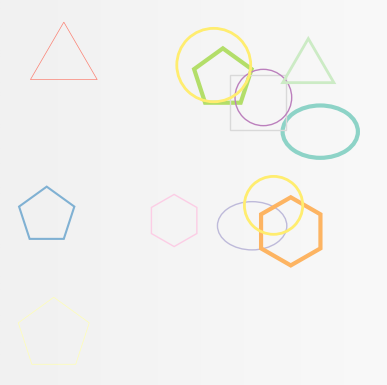[{"shape": "oval", "thickness": 3, "radius": 0.49, "center": [0.826, 0.658]}, {"shape": "pentagon", "thickness": 0.5, "radius": 0.48, "center": [0.139, 0.132]}, {"shape": "oval", "thickness": 1, "radius": 0.45, "center": [0.651, 0.414]}, {"shape": "triangle", "thickness": 0.5, "radius": 0.5, "center": [0.165, 0.843]}, {"shape": "pentagon", "thickness": 1.5, "radius": 0.37, "center": [0.121, 0.44]}, {"shape": "hexagon", "thickness": 3, "radius": 0.44, "center": [0.75, 0.399]}, {"shape": "pentagon", "thickness": 3, "radius": 0.39, "center": [0.575, 0.796]}, {"shape": "hexagon", "thickness": 1, "radius": 0.34, "center": [0.449, 0.427]}, {"shape": "square", "thickness": 1, "radius": 0.36, "center": [0.665, 0.734]}, {"shape": "circle", "thickness": 1, "radius": 0.37, "center": [0.68, 0.747]}, {"shape": "triangle", "thickness": 2, "radius": 0.38, "center": [0.796, 0.823]}, {"shape": "circle", "thickness": 2, "radius": 0.48, "center": [0.552, 0.831]}, {"shape": "circle", "thickness": 2, "radius": 0.38, "center": [0.706, 0.467]}]